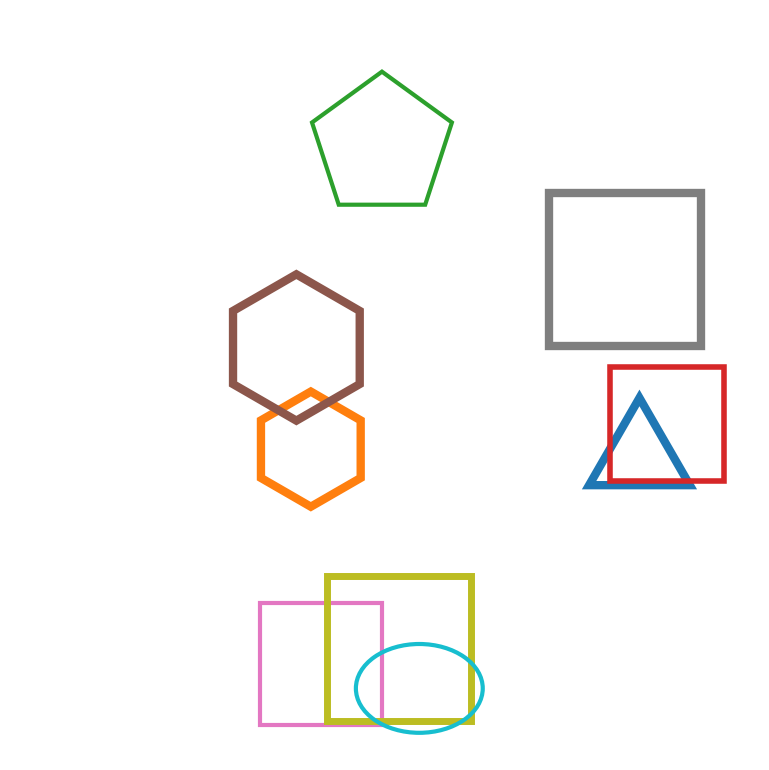[{"shape": "triangle", "thickness": 3, "radius": 0.38, "center": [0.83, 0.408]}, {"shape": "hexagon", "thickness": 3, "radius": 0.37, "center": [0.404, 0.417]}, {"shape": "pentagon", "thickness": 1.5, "radius": 0.48, "center": [0.496, 0.811]}, {"shape": "square", "thickness": 2, "radius": 0.37, "center": [0.866, 0.45]}, {"shape": "hexagon", "thickness": 3, "radius": 0.47, "center": [0.385, 0.549]}, {"shape": "square", "thickness": 1.5, "radius": 0.4, "center": [0.417, 0.138]}, {"shape": "square", "thickness": 3, "radius": 0.49, "center": [0.812, 0.65]}, {"shape": "square", "thickness": 2.5, "radius": 0.47, "center": [0.519, 0.158]}, {"shape": "oval", "thickness": 1.5, "radius": 0.41, "center": [0.545, 0.106]}]